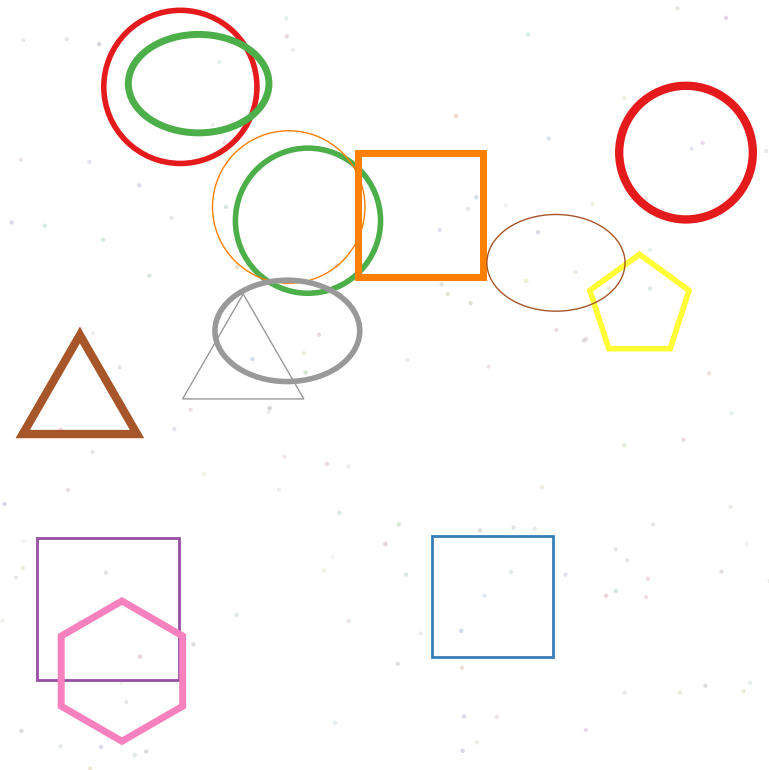[{"shape": "circle", "thickness": 3, "radius": 0.43, "center": [0.891, 0.802]}, {"shape": "circle", "thickness": 2, "radius": 0.5, "center": [0.234, 0.887]}, {"shape": "square", "thickness": 1, "radius": 0.39, "center": [0.64, 0.225]}, {"shape": "circle", "thickness": 2, "radius": 0.47, "center": [0.4, 0.713]}, {"shape": "oval", "thickness": 2.5, "radius": 0.46, "center": [0.258, 0.891]}, {"shape": "square", "thickness": 1, "radius": 0.46, "center": [0.141, 0.209]}, {"shape": "square", "thickness": 2.5, "radius": 0.4, "center": [0.546, 0.721]}, {"shape": "circle", "thickness": 0.5, "radius": 0.5, "center": [0.375, 0.731]}, {"shape": "pentagon", "thickness": 2, "radius": 0.34, "center": [0.83, 0.602]}, {"shape": "triangle", "thickness": 3, "radius": 0.43, "center": [0.104, 0.479]}, {"shape": "oval", "thickness": 0.5, "radius": 0.45, "center": [0.722, 0.659]}, {"shape": "hexagon", "thickness": 2.5, "radius": 0.46, "center": [0.158, 0.128]}, {"shape": "triangle", "thickness": 0.5, "radius": 0.45, "center": [0.316, 0.527]}, {"shape": "oval", "thickness": 2, "radius": 0.47, "center": [0.373, 0.57]}]